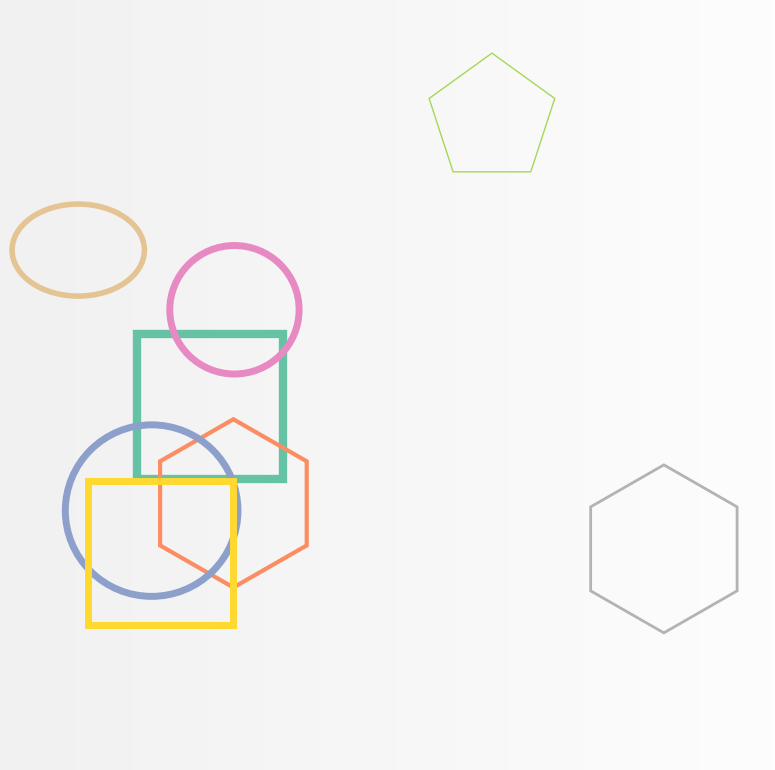[{"shape": "square", "thickness": 3, "radius": 0.47, "center": [0.271, 0.472]}, {"shape": "hexagon", "thickness": 1.5, "radius": 0.55, "center": [0.301, 0.346]}, {"shape": "circle", "thickness": 2.5, "radius": 0.56, "center": [0.196, 0.337]}, {"shape": "circle", "thickness": 2.5, "radius": 0.42, "center": [0.303, 0.598]}, {"shape": "pentagon", "thickness": 0.5, "radius": 0.43, "center": [0.635, 0.846]}, {"shape": "square", "thickness": 2.5, "radius": 0.47, "center": [0.207, 0.282]}, {"shape": "oval", "thickness": 2, "radius": 0.43, "center": [0.101, 0.675]}, {"shape": "hexagon", "thickness": 1, "radius": 0.55, "center": [0.857, 0.287]}]